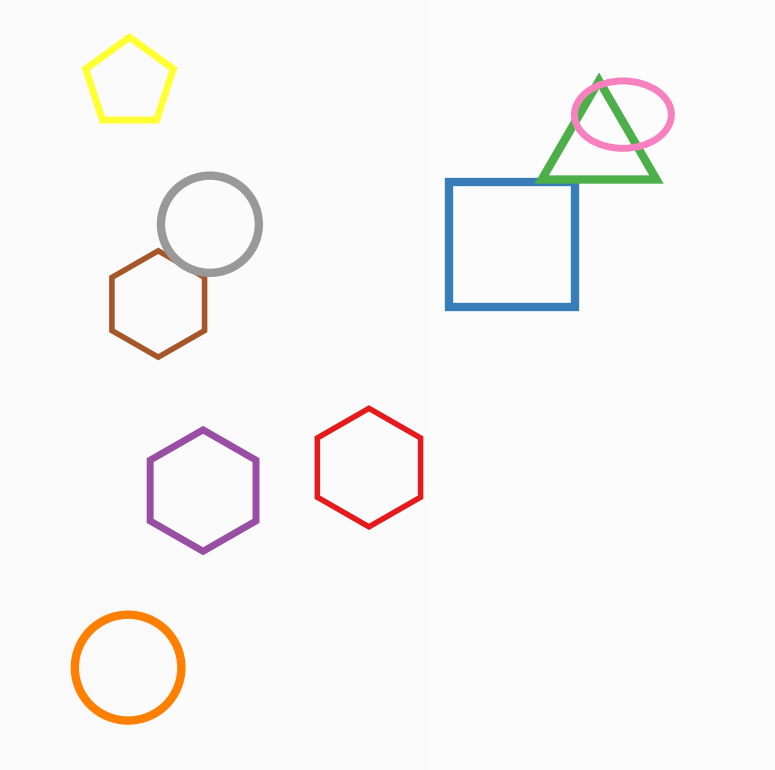[{"shape": "hexagon", "thickness": 2, "radius": 0.38, "center": [0.476, 0.393]}, {"shape": "square", "thickness": 3, "radius": 0.41, "center": [0.661, 0.683]}, {"shape": "triangle", "thickness": 3, "radius": 0.43, "center": [0.773, 0.81]}, {"shape": "hexagon", "thickness": 2.5, "radius": 0.39, "center": [0.262, 0.363]}, {"shape": "circle", "thickness": 3, "radius": 0.34, "center": [0.165, 0.133]}, {"shape": "pentagon", "thickness": 2.5, "radius": 0.3, "center": [0.167, 0.892]}, {"shape": "hexagon", "thickness": 2, "radius": 0.35, "center": [0.204, 0.605]}, {"shape": "oval", "thickness": 2.5, "radius": 0.31, "center": [0.804, 0.851]}, {"shape": "circle", "thickness": 3, "radius": 0.32, "center": [0.271, 0.709]}]